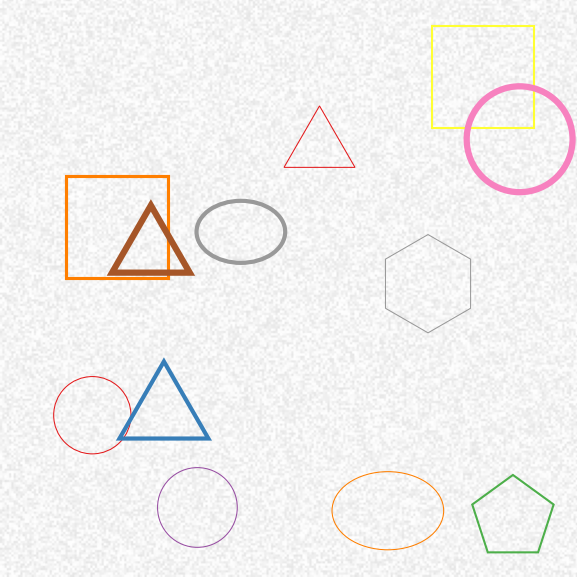[{"shape": "triangle", "thickness": 0.5, "radius": 0.35, "center": [0.553, 0.745]}, {"shape": "circle", "thickness": 0.5, "radius": 0.33, "center": [0.16, 0.28]}, {"shape": "triangle", "thickness": 2, "radius": 0.44, "center": [0.284, 0.284]}, {"shape": "pentagon", "thickness": 1, "radius": 0.37, "center": [0.888, 0.103]}, {"shape": "circle", "thickness": 0.5, "radius": 0.35, "center": [0.342, 0.12]}, {"shape": "oval", "thickness": 0.5, "radius": 0.48, "center": [0.672, 0.115]}, {"shape": "square", "thickness": 1.5, "radius": 0.44, "center": [0.202, 0.606]}, {"shape": "square", "thickness": 1, "radius": 0.44, "center": [0.837, 0.866]}, {"shape": "triangle", "thickness": 3, "radius": 0.39, "center": [0.261, 0.566]}, {"shape": "circle", "thickness": 3, "radius": 0.46, "center": [0.9, 0.758]}, {"shape": "oval", "thickness": 2, "radius": 0.38, "center": [0.417, 0.598]}, {"shape": "hexagon", "thickness": 0.5, "radius": 0.43, "center": [0.741, 0.508]}]